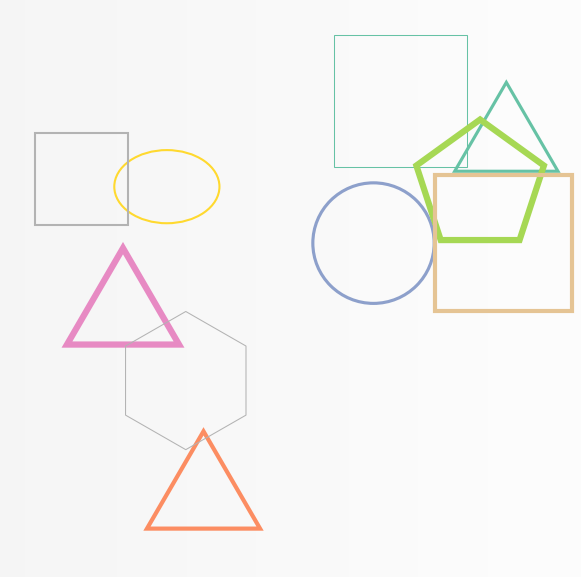[{"shape": "triangle", "thickness": 1.5, "radius": 0.51, "center": [0.871, 0.754]}, {"shape": "square", "thickness": 0.5, "radius": 0.57, "center": [0.689, 0.824]}, {"shape": "triangle", "thickness": 2, "radius": 0.56, "center": [0.35, 0.14]}, {"shape": "circle", "thickness": 1.5, "radius": 0.52, "center": [0.643, 0.578]}, {"shape": "triangle", "thickness": 3, "radius": 0.56, "center": [0.212, 0.458]}, {"shape": "pentagon", "thickness": 3, "radius": 0.58, "center": [0.826, 0.677]}, {"shape": "oval", "thickness": 1, "radius": 0.45, "center": [0.287, 0.676]}, {"shape": "square", "thickness": 2, "radius": 0.59, "center": [0.866, 0.578]}, {"shape": "hexagon", "thickness": 0.5, "radius": 0.6, "center": [0.32, 0.34]}, {"shape": "square", "thickness": 1, "radius": 0.4, "center": [0.139, 0.689]}]